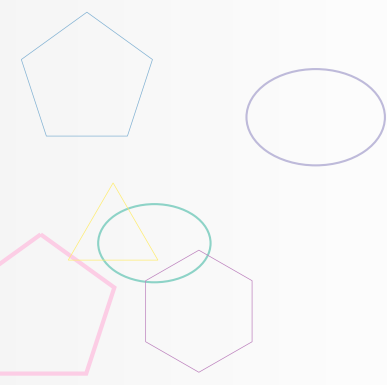[{"shape": "oval", "thickness": 1.5, "radius": 0.73, "center": [0.398, 0.368]}, {"shape": "oval", "thickness": 1.5, "radius": 0.89, "center": [0.815, 0.696]}, {"shape": "pentagon", "thickness": 0.5, "radius": 0.89, "center": [0.224, 0.79]}, {"shape": "pentagon", "thickness": 3, "radius": 1.0, "center": [0.105, 0.191]}, {"shape": "hexagon", "thickness": 0.5, "radius": 0.79, "center": [0.513, 0.192]}, {"shape": "triangle", "thickness": 0.5, "radius": 0.67, "center": [0.292, 0.391]}]